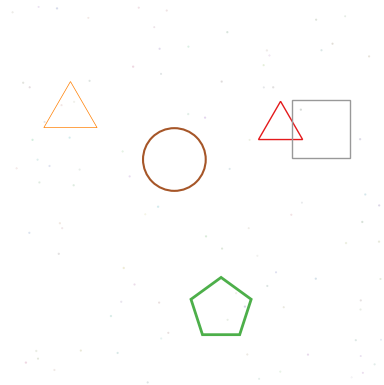[{"shape": "triangle", "thickness": 1, "radius": 0.33, "center": [0.729, 0.671]}, {"shape": "pentagon", "thickness": 2, "radius": 0.41, "center": [0.574, 0.197]}, {"shape": "triangle", "thickness": 0.5, "radius": 0.4, "center": [0.183, 0.708]}, {"shape": "circle", "thickness": 1.5, "radius": 0.41, "center": [0.453, 0.586]}, {"shape": "square", "thickness": 1, "radius": 0.38, "center": [0.835, 0.666]}]